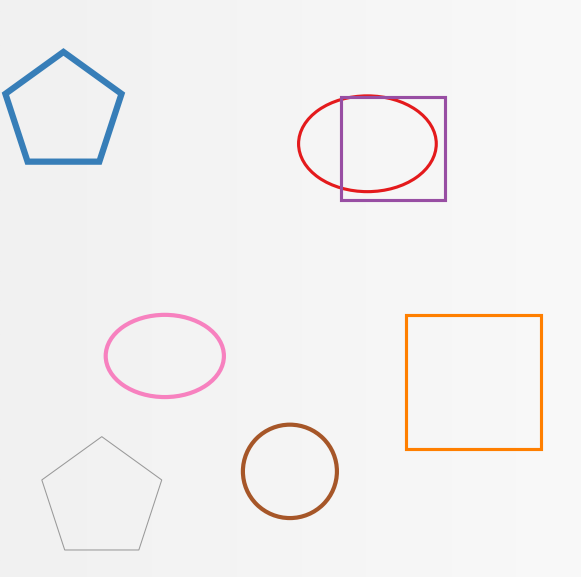[{"shape": "oval", "thickness": 1.5, "radius": 0.59, "center": [0.632, 0.75]}, {"shape": "pentagon", "thickness": 3, "radius": 0.53, "center": [0.109, 0.804]}, {"shape": "square", "thickness": 1.5, "radius": 0.45, "center": [0.676, 0.742]}, {"shape": "square", "thickness": 1.5, "radius": 0.58, "center": [0.814, 0.338]}, {"shape": "circle", "thickness": 2, "radius": 0.4, "center": [0.499, 0.183]}, {"shape": "oval", "thickness": 2, "radius": 0.51, "center": [0.284, 0.383]}, {"shape": "pentagon", "thickness": 0.5, "radius": 0.54, "center": [0.175, 0.135]}]